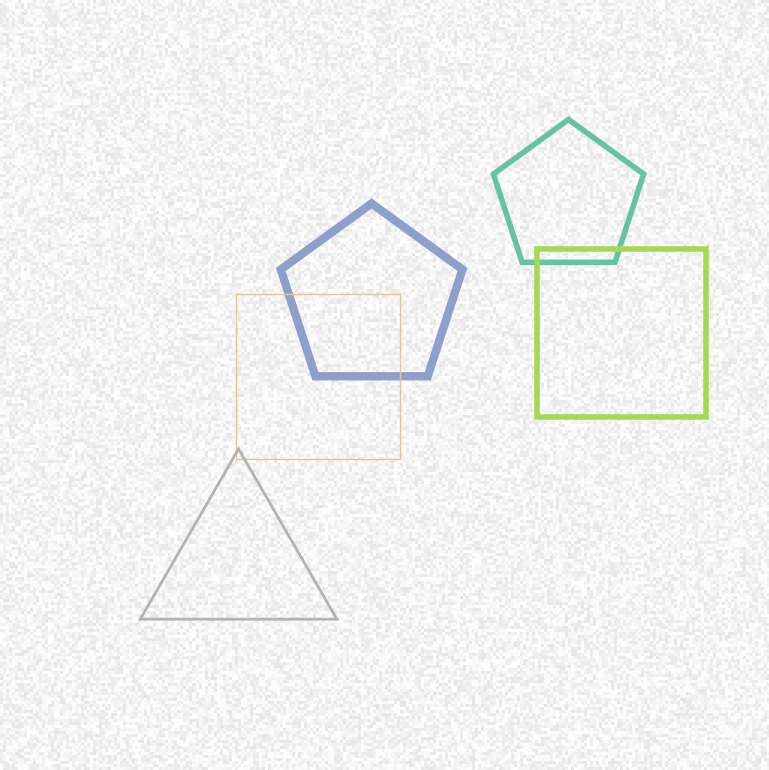[{"shape": "pentagon", "thickness": 2, "radius": 0.51, "center": [0.738, 0.742]}, {"shape": "pentagon", "thickness": 3, "radius": 0.62, "center": [0.483, 0.612]}, {"shape": "square", "thickness": 2, "radius": 0.55, "center": [0.807, 0.567]}, {"shape": "square", "thickness": 0.5, "radius": 0.53, "center": [0.413, 0.511]}, {"shape": "triangle", "thickness": 1, "radius": 0.74, "center": [0.31, 0.27]}]